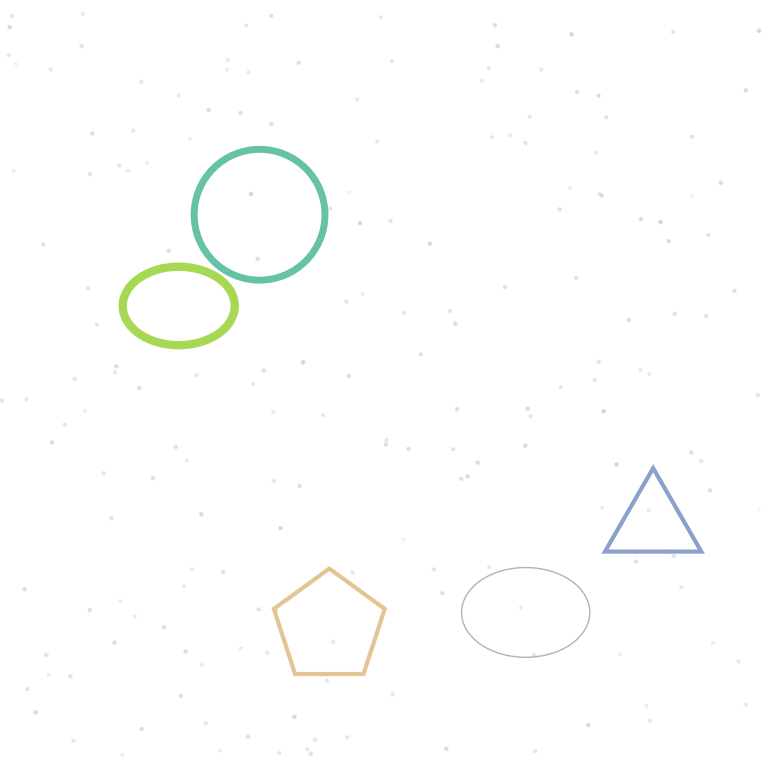[{"shape": "circle", "thickness": 2.5, "radius": 0.42, "center": [0.337, 0.721]}, {"shape": "triangle", "thickness": 1.5, "radius": 0.36, "center": [0.848, 0.32]}, {"shape": "oval", "thickness": 3, "radius": 0.36, "center": [0.232, 0.603]}, {"shape": "pentagon", "thickness": 1.5, "radius": 0.38, "center": [0.428, 0.186]}, {"shape": "oval", "thickness": 0.5, "radius": 0.42, "center": [0.683, 0.205]}]